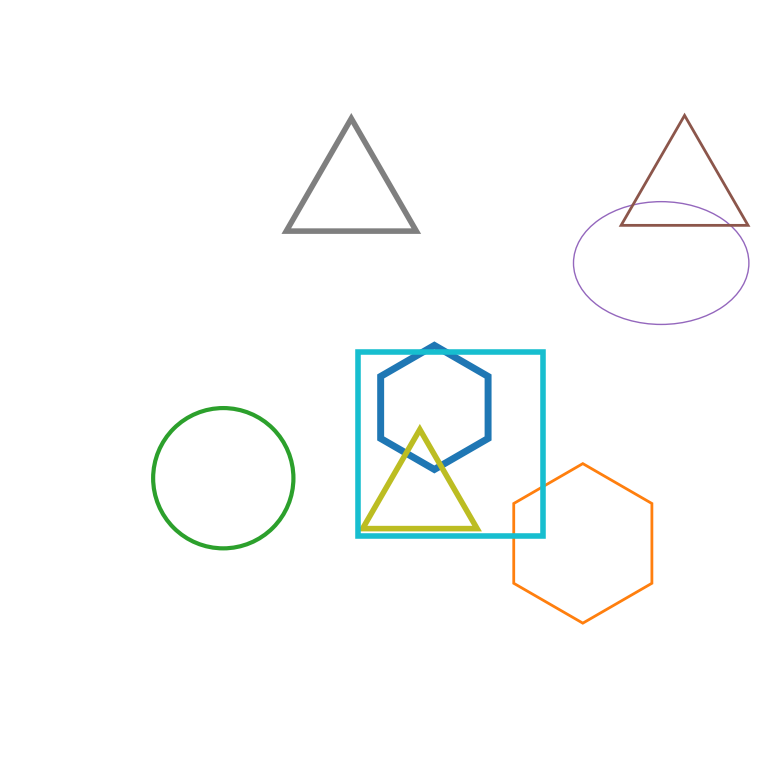[{"shape": "hexagon", "thickness": 2.5, "radius": 0.4, "center": [0.564, 0.471]}, {"shape": "hexagon", "thickness": 1, "radius": 0.52, "center": [0.757, 0.294]}, {"shape": "circle", "thickness": 1.5, "radius": 0.46, "center": [0.29, 0.379]}, {"shape": "oval", "thickness": 0.5, "radius": 0.57, "center": [0.859, 0.658]}, {"shape": "triangle", "thickness": 1, "radius": 0.48, "center": [0.889, 0.755]}, {"shape": "triangle", "thickness": 2, "radius": 0.49, "center": [0.456, 0.749]}, {"shape": "triangle", "thickness": 2, "radius": 0.43, "center": [0.545, 0.356]}, {"shape": "square", "thickness": 2, "radius": 0.6, "center": [0.585, 0.423]}]